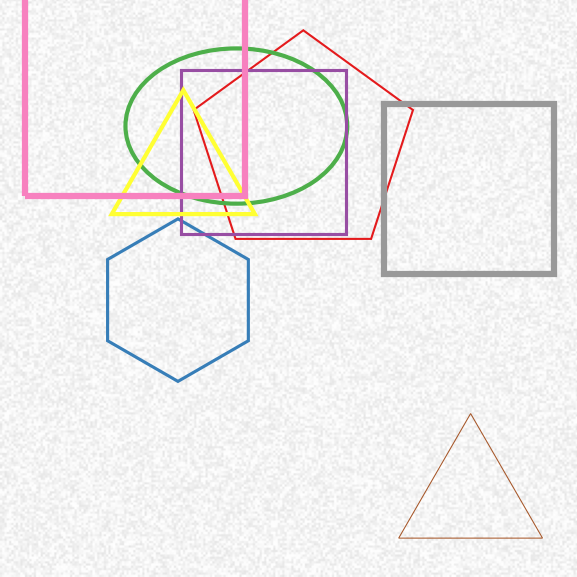[{"shape": "pentagon", "thickness": 1, "radius": 1.0, "center": [0.525, 0.747]}, {"shape": "hexagon", "thickness": 1.5, "radius": 0.7, "center": [0.308, 0.479]}, {"shape": "oval", "thickness": 2, "radius": 0.96, "center": [0.409, 0.781]}, {"shape": "square", "thickness": 1.5, "radius": 0.71, "center": [0.457, 0.736]}, {"shape": "triangle", "thickness": 2, "radius": 0.72, "center": [0.317, 0.7]}, {"shape": "triangle", "thickness": 0.5, "radius": 0.72, "center": [0.815, 0.139]}, {"shape": "square", "thickness": 3, "radius": 0.95, "center": [0.234, 0.851]}, {"shape": "square", "thickness": 3, "radius": 0.74, "center": [0.813, 0.672]}]